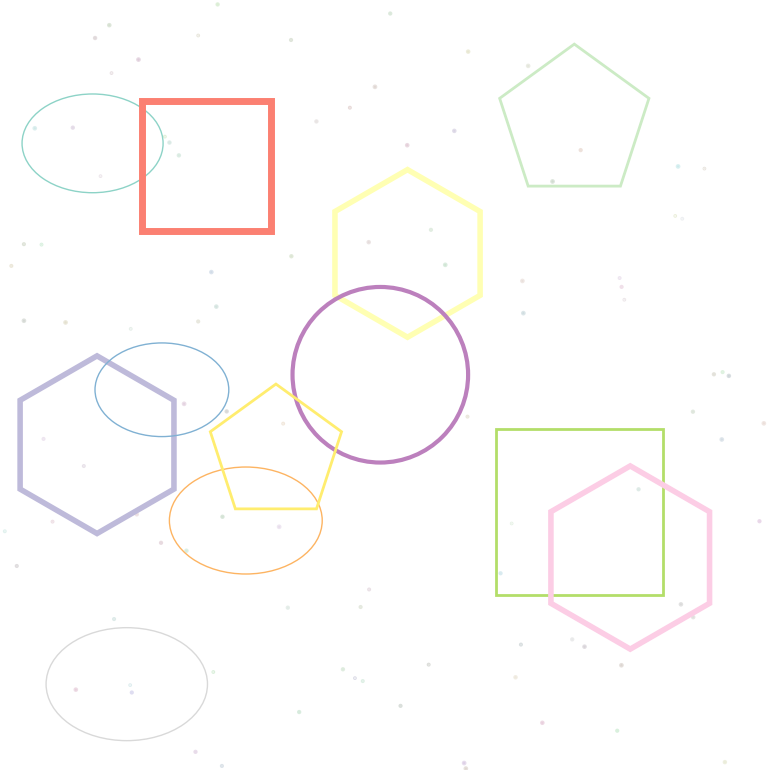[{"shape": "oval", "thickness": 0.5, "radius": 0.46, "center": [0.12, 0.814]}, {"shape": "hexagon", "thickness": 2, "radius": 0.54, "center": [0.529, 0.671]}, {"shape": "hexagon", "thickness": 2, "radius": 0.58, "center": [0.126, 0.422]}, {"shape": "square", "thickness": 2.5, "radius": 0.42, "center": [0.268, 0.785]}, {"shape": "oval", "thickness": 0.5, "radius": 0.43, "center": [0.21, 0.494]}, {"shape": "oval", "thickness": 0.5, "radius": 0.5, "center": [0.319, 0.324]}, {"shape": "square", "thickness": 1, "radius": 0.54, "center": [0.752, 0.335]}, {"shape": "hexagon", "thickness": 2, "radius": 0.59, "center": [0.818, 0.276]}, {"shape": "oval", "thickness": 0.5, "radius": 0.52, "center": [0.165, 0.111]}, {"shape": "circle", "thickness": 1.5, "radius": 0.57, "center": [0.494, 0.513]}, {"shape": "pentagon", "thickness": 1, "radius": 0.51, "center": [0.746, 0.841]}, {"shape": "pentagon", "thickness": 1, "radius": 0.45, "center": [0.358, 0.412]}]